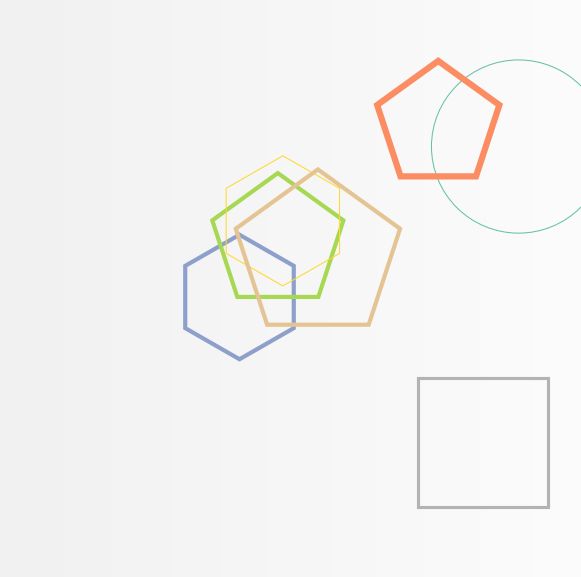[{"shape": "circle", "thickness": 0.5, "radius": 0.75, "center": [0.892, 0.745]}, {"shape": "pentagon", "thickness": 3, "radius": 0.55, "center": [0.754, 0.783]}, {"shape": "hexagon", "thickness": 2, "radius": 0.54, "center": [0.412, 0.485]}, {"shape": "pentagon", "thickness": 2, "radius": 0.59, "center": [0.478, 0.581]}, {"shape": "hexagon", "thickness": 0.5, "radius": 0.56, "center": [0.487, 0.617]}, {"shape": "pentagon", "thickness": 2, "radius": 0.74, "center": [0.547, 0.557]}, {"shape": "square", "thickness": 1.5, "radius": 0.56, "center": [0.831, 0.233]}]